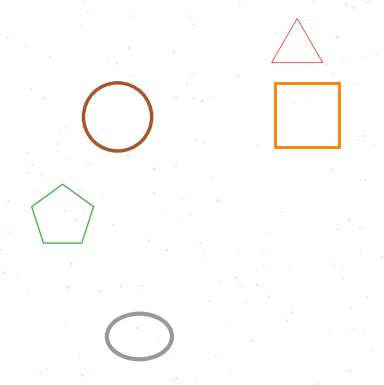[{"shape": "triangle", "thickness": 0.5, "radius": 0.38, "center": [0.772, 0.875]}, {"shape": "pentagon", "thickness": 1, "radius": 0.42, "center": [0.163, 0.437]}, {"shape": "square", "thickness": 2, "radius": 0.42, "center": [0.798, 0.701]}, {"shape": "circle", "thickness": 2.5, "radius": 0.44, "center": [0.305, 0.696]}, {"shape": "oval", "thickness": 3, "radius": 0.42, "center": [0.362, 0.126]}]